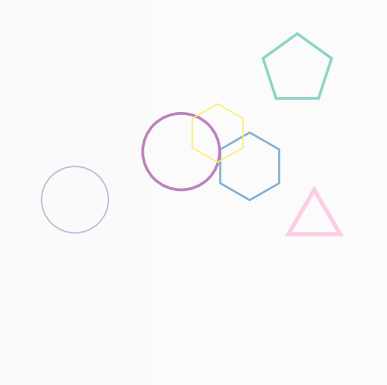[{"shape": "pentagon", "thickness": 2, "radius": 0.46, "center": [0.767, 0.82]}, {"shape": "circle", "thickness": 1, "radius": 0.43, "center": [0.193, 0.481]}, {"shape": "hexagon", "thickness": 1.5, "radius": 0.44, "center": [0.644, 0.568]}, {"shape": "triangle", "thickness": 3, "radius": 0.39, "center": [0.811, 0.43]}, {"shape": "circle", "thickness": 2, "radius": 0.5, "center": [0.468, 0.606]}, {"shape": "hexagon", "thickness": 1, "radius": 0.38, "center": [0.562, 0.654]}]